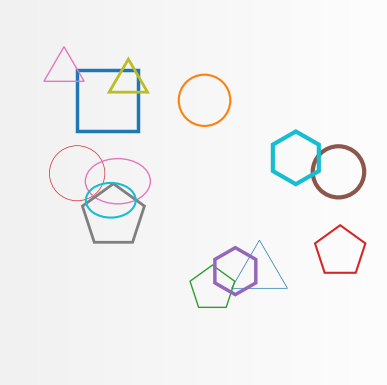[{"shape": "triangle", "thickness": 0.5, "radius": 0.42, "center": [0.669, 0.293]}, {"shape": "square", "thickness": 2.5, "radius": 0.39, "center": [0.276, 0.738]}, {"shape": "circle", "thickness": 1.5, "radius": 0.33, "center": [0.528, 0.739]}, {"shape": "pentagon", "thickness": 1, "radius": 0.3, "center": [0.548, 0.251]}, {"shape": "circle", "thickness": 0.5, "radius": 0.36, "center": [0.199, 0.55]}, {"shape": "pentagon", "thickness": 1.5, "radius": 0.34, "center": [0.878, 0.347]}, {"shape": "hexagon", "thickness": 2.5, "radius": 0.3, "center": [0.607, 0.296]}, {"shape": "circle", "thickness": 3, "radius": 0.33, "center": [0.873, 0.554]}, {"shape": "triangle", "thickness": 1, "radius": 0.3, "center": [0.165, 0.819]}, {"shape": "oval", "thickness": 1, "radius": 0.42, "center": [0.304, 0.529]}, {"shape": "pentagon", "thickness": 2, "radius": 0.42, "center": [0.293, 0.439]}, {"shape": "triangle", "thickness": 2, "radius": 0.29, "center": [0.331, 0.789]}, {"shape": "hexagon", "thickness": 3, "radius": 0.34, "center": [0.763, 0.59]}, {"shape": "oval", "thickness": 1.5, "radius": 0.32, "center": [0.286, 0.48]}]